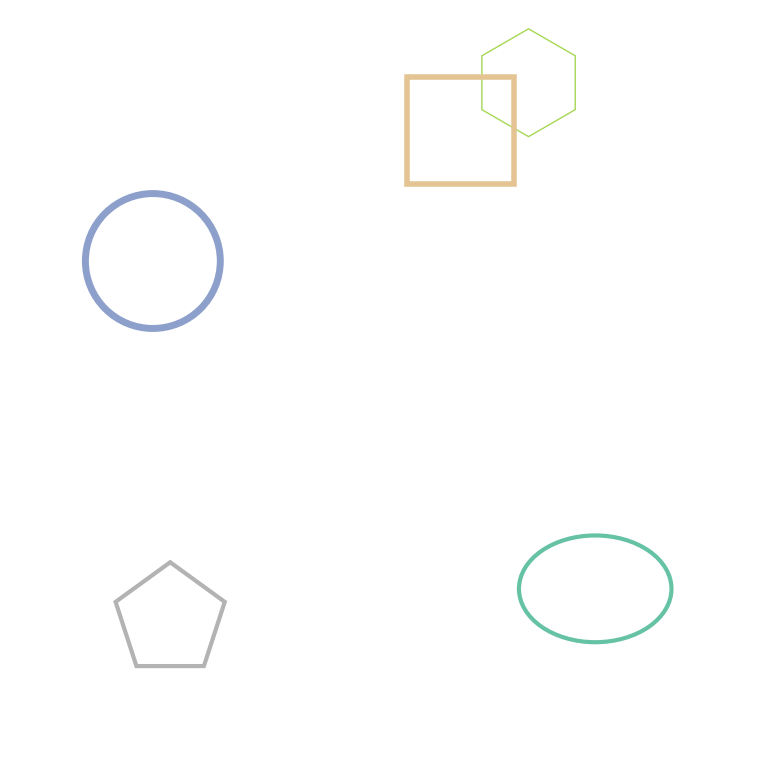[{"shape": "oval", "thickness": 1.5, "radius": 0.5, "center": [0.773, 0.235]}, {"shape": "circle", "thickness": 2.5, "radius": 0.44, "center": [0.199, 0.661]}, {"shape": "hexagon", "thickness": 0.5, "radius": 0.35, "center": [0.686, 0.893]}, {"shape": "square", "thickness": 2, "radius": 0.35, "center": [0.598, 0.83]}, {"shape": "pentagon", "thickness": 1.5, "radius": 0.37, "center": [0.221, 0.195]}]